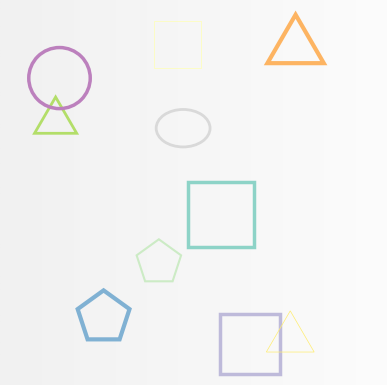[{"shape": "square", "thickness": 2.5, "radius": 0.43, "center": [0.569, 0.443]}, {"shape": "square", "thickness": 0.5, "radius": 0.31, "center": [0.459, 0.885]}, {"shape": "square", "thickness": 2.5, "radius": 0.39, "center": [0.644, 0.106]}, {"shape": "pentagon", "thickness": 3, "radius": 0.35, "center": [0.267, 0.175]}, {"shape": "triangle", "thickness": 3, "radius": 0.42, "center": [0.763, 0.878]}, {"shape": "triangle", "thickness": 2, "radius": 0.31, "center": [0.144, 0.685]}, {"shape": "oval", "thickness": 2, "radius": 0.35, "center": [0.473, 0.667]}, {"shape": "circle", "thickness": 2.5, "radius": 0.4, "center": [0.154, 0.797]}, {"shape": "pentagon", "thickness": 1.5, "radius": 0.3, "center": [0.41, 0.318]}, {"shape": "triangle", "thickness": 0.5, "radius": 0.36, "center": [0.749, 0.121]}]